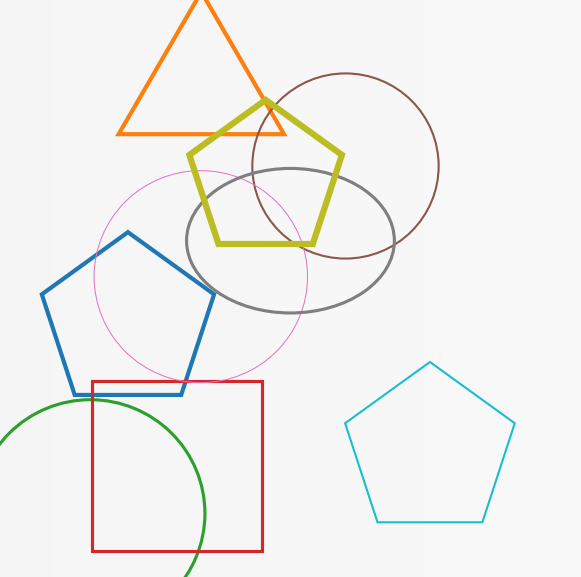[{"shape": "pentagon", "thickness": 2, "radius": 0.78, "center": [0.22, 0.441]}, {"shape": "triangle", "thickness": 2, "radius": 0.82, "center": [0.346, 0.849]}, {"shape": "circle", "thickness": 1.5, "radius": 0.98, "center": [0.156, 0.11]}, {"shape": "square", "thickness": 1.5, "radius": 0.73, "center": [0.304, 0.192]}, {"shape": "circle", "thickness": 1, "radius": 0.8, "center": [0.594, 0.712]}, {"shape": "circle", "thickness": 0.5, "radius": 0.92, "center": [0.345, 0.52]}, {"shape": "oval", "thickness": 1.5, "radius": 0.89, "center": [0.5, 0.582]}, {"shape": "pentagon", "thickness": 3, "radius": 0.69, "center": [0.457, 0.688]}, {"shape": "pentagon", "thickness": 1, "radius": 0.77, "center": [0.74, 0.219]}]